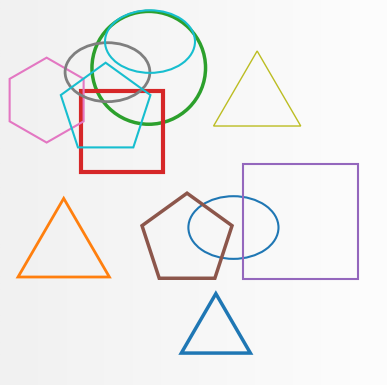[{"shape": "triangle", "thickness": 2.5, "radius": 0.51, "center": [0.557, 0.134]}, {"shape": "oval", "thickness": 1.5, "radius": 0.58, "center": [0.602, 0.409]}, {"shape": "triangle", "thickness": 2, "radius": 0.68, "center": [0.164, 0.349]}, {"shape": "circle", "thickness": 2.5, "radius": 0.73, "center": [0.384, 0.824]}, {"shape": "square", "thickness": 3, "radius": 0.53, "center": [0.316, 0.658]}, {"shape": "square", "thickness": 1.5, "radius": 0.74, "center": [0.775, 0.425]}, {"shape": "pentagon", "thickness": 2.5, "radius": 0.61, "center": [0.483, 0.376]}, {"shape": "hexagon", "thickness": 1.5, "radius": 0.55, "center": [0.12, 0.74]}, {"shape": "oval", "thickness": 2, "radius": 0.55, "center": [0.277, 0.813]}, {"shape": "triangle", "thickness": 1, "radius": 0.65, "center": [0.664, 0.738]}, {"shape": "pentagon", "thickness": 1.5, "radius": 0.61, "center": [0.273, 0.715]}, {"shape": "oval", "thickness": 1.5, "radius": 0.58, "center": [0.387, 0.892]}]